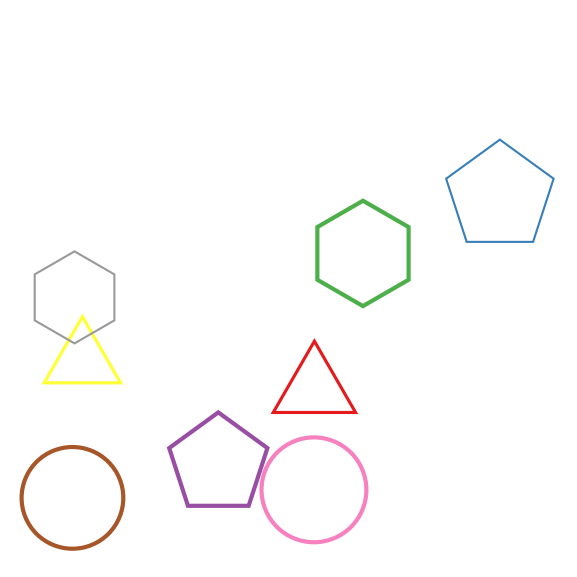[{"shape": "triangle", "thickness": 1.5, "radius": 0.41, "center": [0.544, 0.326]}, {"shape": "pentagon", "thickness": 1, "radius": 0.49, "center": [0.866, 0.659]}, {"shape": "hexagon", "thickness": 2, "radius": 0.46, "center": [0.629, 0.56]}, {"shape": "pentagon", "thickness": 2, "radius": 0.45, "center": [0.378, 0.196]}, {"shape": "triangle", "thickness": 1.5, "radius": 0.38, "center": [0.143, 0.374]}, {"shape": "circle", "thickness": 2, "radius": 0.44, "center": [0.125, 0.137]}, {"shape": "circle", "thickness": 2, "radius": 0.45, "center": [0.544, 0.151]}, {"shape": "hexagon", "thickness": 1, "radius": 0.4, "center": [0.129, 0.484]}]